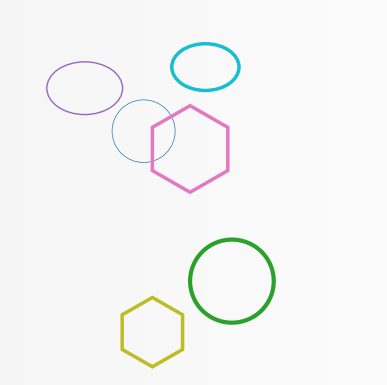[{"shape": "circle", "thickness": 0.5, "radius": 0.41, "center": [0.371, 0.659]}, {"shape": "circle", "thickness": 3, "radius": 0.54, "center": [0.599, 0.27]}, {"shape": "oval", "thickness": 1, "radius": 0.49, "center": [0.219, 0.771]}, {"shape": "hexagon", "thickness": 2.5, "radius": 0.56, "center": [0.491, 0.613]}, {"shape": "hexagon", "thickness": 2.5, "radius": 0.45, "center": [0.393, 0.137]}, {"shape": "oval", "thickness": 2.5, "radius": 0.43, "center": [0.53, 0.826]}]